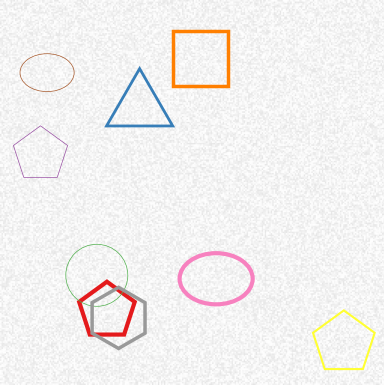[{"shape": "pentagon", "thickness": 3, "radius": 0.38, "center": [0.278, 0.192]}, {"shape": "triangle", "thickness": 2, "radius": 0.5, "center": [0.363, 0.722]}, {"shape": "circle", "thickness": 0.5, "radius": 0.4, "center": [0.251, 0.285]}, {"shape": "pentagon", "thickness": 0.5, "radius": 0.37, "center": [0.105, 0.599]}, {"shape": "square", "thickness": 2.5, "radius": 0.36, "center": [0.52, 0.848]}, {"shape": "pentagon", "thickness": 1.5, "radius": 0.42, "center": [0.893, 0.109]}, {"shape": "oval", "thickness": 0.5, "radius": 0.35, "center": [0.122, 0.811]}, {"shape": "oval", "thickness": 3, "radius": 0.47, "center": [0.561, 0.276]}, {"shape": "hexagon", "thickness": 2.5, "radius": 0.4, "center": [0.308, 0.174]}]